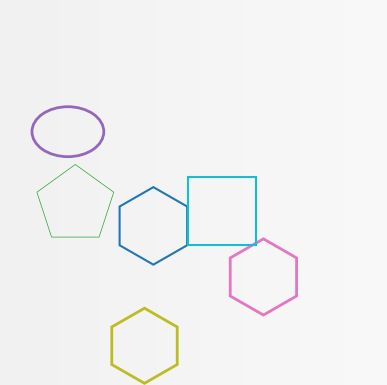[{"shape": "hexagon", "thickness": 1.5, "radius": 0.5, "center": [0.396, 0.413]}, {"shape": "pentagon", "thickness": 0.5, "radius": 0.52, "center": [0.194, 0.469]}, {"shape": "oval", "thickness": 2, "radius": 0.46, "center": [0.175, 0.658]}, {"shape": "hexagon", "thickness": 2, "radius": 0.49, "center": [0.68, 0.281]}, {"shape": "hexagon", "thickness": 2, "radius": 0.49, "center": [0.373, 0.102]}, {"shape": "square", "thickness": 1.5, "radius": 0.44, "center": [0.573, 0.452]}]